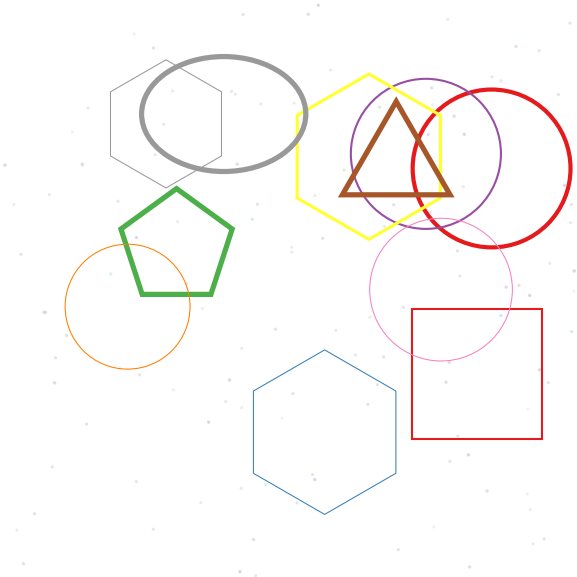[{"shape": "circle", "thickness": 2, "radius": 0.68, "center": [0.851, 0.707]}, {"shape": "square", "thickness": 1, "radius": 0.57, "center": [0.826, 0.351]}, {"shape": "hexagon", "thickness": 0.5, "radius": 0.71, "center": [0.562, 0.251]}, {"shape": "pentagon", "thickness": 2.5, "radius": 0.51, "center": [0.306, 0.571]}, {"shape": "circle", "thickness": 1, "radius": 0.65, "center": [0.737, 0.733]}, {"shape": "circle", "thickness": 0.5, "radius": 0.54, "center": [0.221, 0.468]}, {"shape": "hexagon", "thickness": 1.5, "radius": 0.72, "center": [0.639, 0.728]}, {"shape": "triangle", "thickness": 2.5, "radius": 0.54, "center": [0.686, 0.716]}, {"shape": "circle", "thickness": 0.5, "radius": 0.62, "center": [0.764, 0.498]}, {"shape": "oval", "thickness": 2.5, "radius": 0.71, "center": [0.387, 0.802]}, {"shape": "hexagon", "thickness": 0.5, "radius": 0.55, "center": [0.287, 0.785]}]